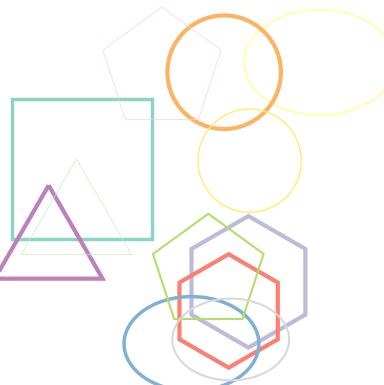[{"shape": "square", "thickness": 2.5, "radius": 0.91, "center": [0.213, 0.562]}, {"shape": "oval", "thickness": 1.5, "radius": 0.98, "center": [0.83, 0.838]}, {"shape": "hexagon", "thickness": 3, "radius": 0.85, "center": [0.645, 0.268]}, {"shape": "hexagon", "thickness": 3, "radius": 0.74, "center": [0.594, 0.192]}, {"shape": "oval", "thickness": 2.5, "radius": 0.88, "center": [0.497, 0.107]}, {"shape": "circle", "thickness": 3, "radius": 0.74, "center": [0.582, 0.812]}, {"shape": "pentagon", "thickness": 1.5, "radius": 0.76, "center": [0.541, 0.294]}, {"shape": "pentagon", "thickness": 0.5, "radius": 0.81, "center": [0.421, 0.82]}, {"shape": "oval", "thickness": 1.5, "radius": 0.76, "center": [0.599, 0.118]}, {"shape": "triangle", "thickness": 3, "radius": 0.81, "center": [0.126, 0.357]}, {"shape": "triangle", "thickness": 0.5, "radius": 0.83, "center": [0.198, 0.421]}, {"shape": "circle", "thickness": 1, "radius": 0.67, "center": [0.648, 0.583]}]